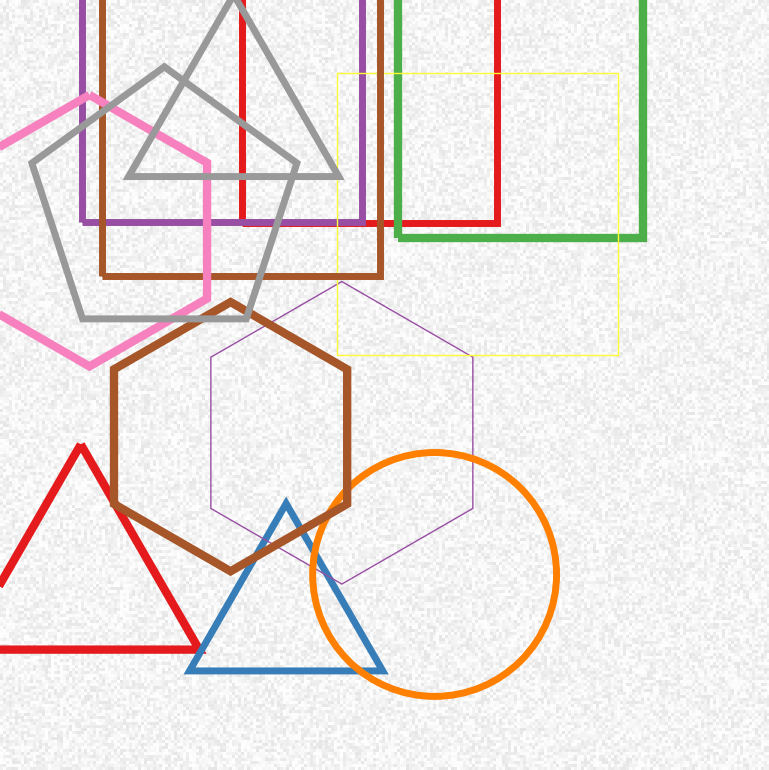[{"shape": "triangle", "thickness": 3, "radius": 0.89, "center": [0.105, 0.245]}, {"shape": "square", "thickness": 2.5, "radius": 0.83, "center": [0.48, 0.875]}, {"shape": "triangle", "thickness": 2.5, "radius": 0.72, "center": [0.372, 0.201]}, {"shape": "square", "thickness": 3, "radius": 0.79, "center": [0.676, 0.85]}, {"shape": "square", "thickness": 2.5, "radius": 0.91, "center": [0.289, 0.893]}, {"shape": "hexagon", "thickness": 0.5, "radius": 0.98, "center": [0.444, 0.438]}, {"shape": "circle", "thickness": 2.5, "radius": 0.79, "center": [0.564, 0.254]}, {"shape": "square", "thickness": 0.5, "radius": 0.91, "center": [0.62, 0.722]}, {"shape": "square", "thickness": 2.5, "radius": 0.9, "center": [0.313, 0.822]}, {"shape": "hexagon", "thickness": 3, "radius": 0.87, "center": [0.299, 0.433]}, {"shape": "hexagon", "thickness": 3, "radius": 0.88, "center": [0.116, 0.7]}, {"shape": "pentagon", "thickness": 2.5, "radius": 0.9, "center": [0.213, 0.732]}, {"shape": "triangle", "thickness": 2.5, "radius": 0.79, "center": [0.304, 0.849]}]